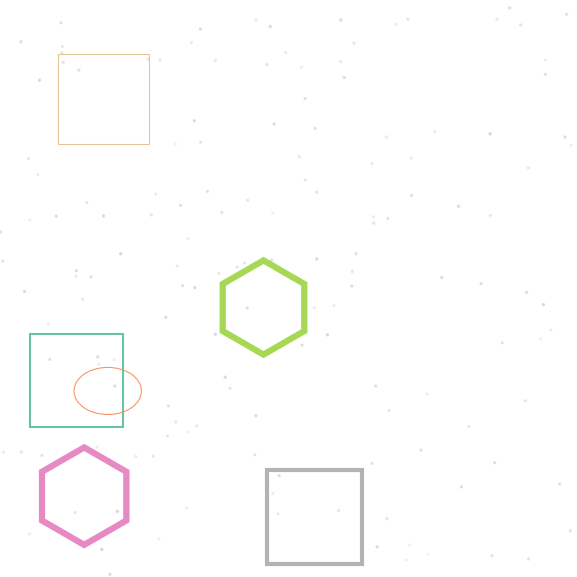[{"shape": "square", "thickness": 1, "radius": 0.4, "center": [0.132, 0.341]}, {"shape": "oval", "thickness": 0.5, "radius": 0.29, "center": [0.187, 0.322]}, {"shape": "hexagon", "thickness": 3, "radius": 0.42, "center": [0.146, 0.14]}, {"shape": "hexagon", "thickness": 3, "radius": 0.41, "center": [0.456, 0.467]}, {"shape": "square", "thickness": 0.5, "radius": 0.39, "center": [0.179, 0.828]}, {"shape": "square", "thickness": 2, "radius": 0.41, "center": [0.545, 0.104]}]